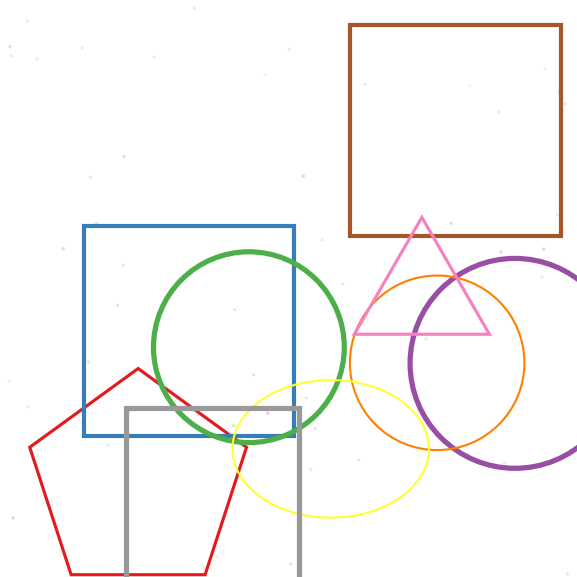[{"shape": "pentagon", "thickness": 1.5, "radius": 0.99, "center": [0.239, 0.164]}, {"shape": "square", "thickness": 2, "radius": 0.91, "center": [0.327, 0.425]}, {"shape": "circle", "thickness": 2.5, "radius": 0.83, "center": [0.431, 0.398]}, {"shape": "circle", "thickness": 2.5, "radius": 0.91, "center": [0.892, 0.37]}, {"shape": "circle", "thickness": 1, "radius": 0.76, "center": [0.757, 0.371]}, {"shape": "oval", "thickness": 1, "radius": 0.85, "center": [0.573, 0.222]}, {"shape": "square", "thickness": 2, "radius": 0.91, "center": [0.789, 0.774]}, {"shape": "triangle", "thickness": 1.5, "radius": 0.68, "center": [0.731, 0.488]}, {"shape": "square", "thickness": 2.5, "radius": 0.75, "center": [0.368, 0.143]}]